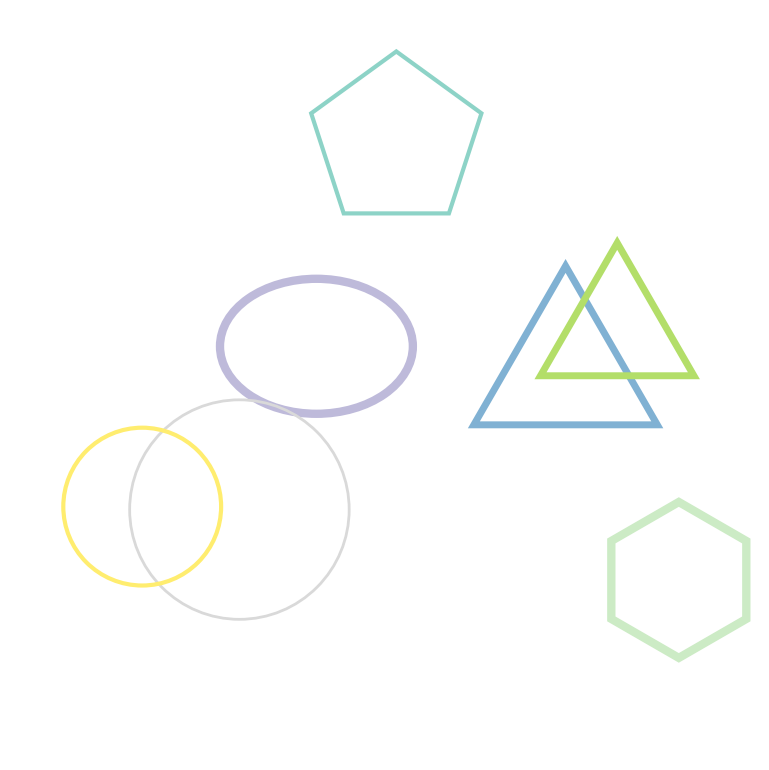[{"shape": "pentagon", "thickness": 1.5, "radius": 0.58, "center": [0.515, 0.817]}, {"shape": "oval", "thickness": 3, "radius": 0.63, "center": [0.411, 0.55]}, {"shape": "triangle", "thickness": 2.5, "radius": 0.69, "center": [0.735, 0.517]}, {"shape": "triangle", "thickness": 2.5, "radius": 0.58, "center": [0.802, 0.57]}, {"shape": "circle", "thickness": 1, "radius": 0.71, "center": [0.311, 0.338]}, {"shape": "hexagon", "thickness": 3, "radius": 0.51, "center": [0.882, 0.247]}, {"shape": "circle", "thickness": 1.5, "radius": 0.51, "center": [0.185, 0.342]}]